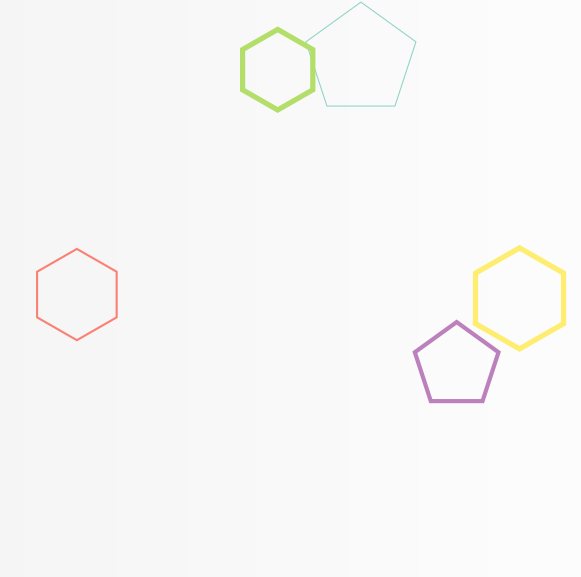[{"shape": "pentagon", "thickness": 0.5, "radius": 0.5, "center": [0.621, 0.896]}, {"shape": "hexagon", "thickness": 1, "radius": 0.4, "center": [0.132, 0.489]}, {"shape": "hexagon", "thickness": 2.5, "radius": 0.35, "center": [0.478, 0.878]}, {"shape": "pentagon", "thickness": 2, "radius": 0.38, "center": [0.786, 0.366]}, {"shape": "hexagon", "thickness": 2.5, "radius": 0.44, "center": [0.894, 0.482]}]